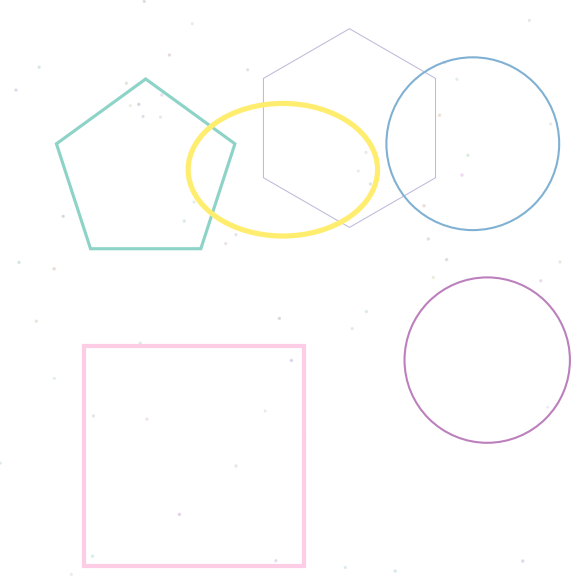[{"shape": "pentagon", "thickness": 1.5, "radius": 0.81, "center": [0.252, 0.7]}, {"shape": "hexagon", "thickness": 0.5, "radius": 0.86, "center": [0.605, 0.777]}, {"shape": "circle", "thickness": 1, "radius": 0.75, "center": [0.819, 0.75]}, {"shape": "square", "thickness": 2, "radius": 0.95, "center": [0.337, 0.209]}, {"shape": "circle", "thickness": 1, "radius": 0.72, "center": [0.844, 0.376]}, {"shape": "oval", "thickness": 2.5, "radius": 0.82, "center": [0.49, 0.705]}]